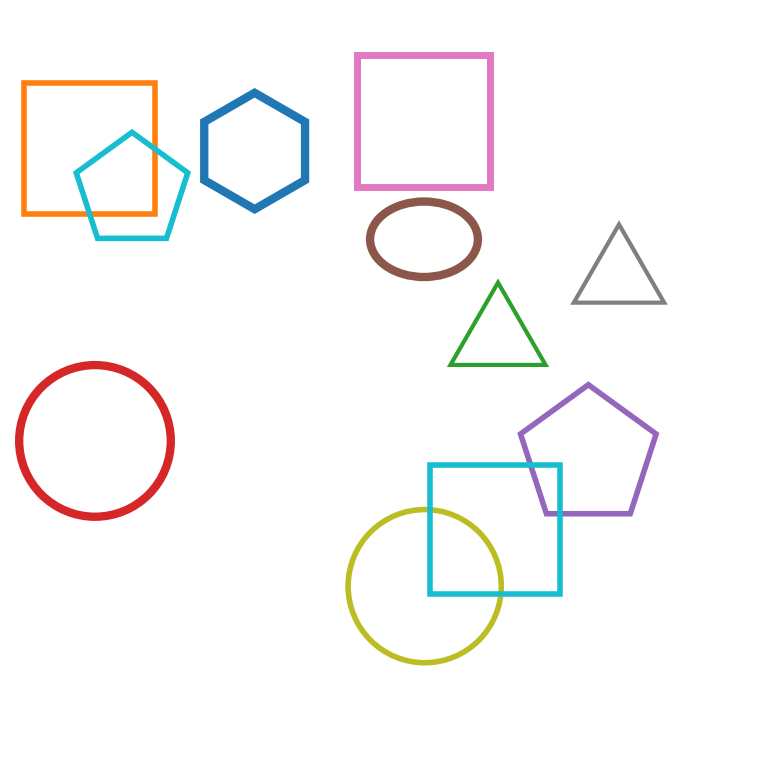[{"shape": "hexagon", "thickness": 3, "radius": 0.38, "center": [0.331, 0.804]}, {"shape": "square", "thickness": 2, "radius": 0.43, "center": [0.117, 0.807]}, {"shape": "triangle", "thickness": 1.5, "radius": 0.36, "center": [0.647, 0.562]}, {"shape": "circle", "thickness": 3, "radius": 0.49, "center": [0.123, 0.427]}, {"shape": "pentagon", "thickness": 2, "radius": 0.46, "center": [0.764, 0.408]}, {"shape": "oval", "thickness": 3, "radius": 0.35, "center": [0.551, 0.689]}, {"shape": "square", "thickness": 2.5, "radius": 0.43, "center": [0.55, 0.843]}, {"shape": "triangle", "thickness": 1.5, "radius": 0.34, "center": [0.804, 0.641]}, {"shape": "circle", "thickness": 2, "radius": 0.5, "center": [0.552, 0.239]}, {"shape": "square", "thickness": 2, "radius": 0.42, "center": [0.643, 0.312]}, {"shape": "pentagon", "thickness": 2, "radius": 0.38, "center": [0.171, 0.752]}]